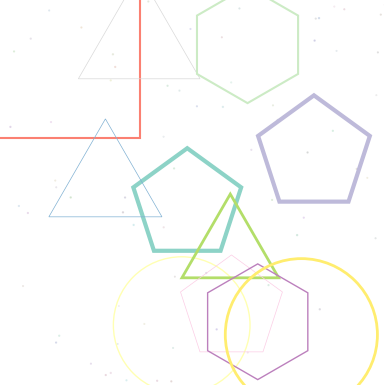[{"shape": "pentagon", "thickness": 3, "radius": 0.74, "center": [0.486, 0.468]}, {"shape": "circle", "thickness": 1, "radius": 0.89, "center": [0.472, 0.156]}, {"shape": "pentagon", "thickness": 3, "radius": 0.76, "center": [0.815, 0.6]}, {"shape": "square", "thickness": 1.5, "radius": 0.96, "center": [0.173, 0.832]}, {"shape": "triangle", "thickness": 0.5, "radius": 0.85, "center": [0.274, 0.522]}, {"shape": "triangle", "thickness": 2, "radius": 0.73, "center": [0.598, 0.351]}, {"shape": "pentagon", "thickness": 0.5, "radius": 0.7, "center": [0.601, 0.199]}, {"shape": "triangle", "thickness": 0.5, "radius": 0.91, "center": [0.362, 0.887]}, {"shape": "hexagon", "thickness": 1, "radius": 0.75, "center": [0.669, 0.164]}, {"shape": "hexagon", "thickness": 1.5, "radius": 0.76, "center": [0.643, 0.884]}, {"shape": "circle", "thickness": 2, "radius": 0.99, "center": [0.783, 0.131]}]